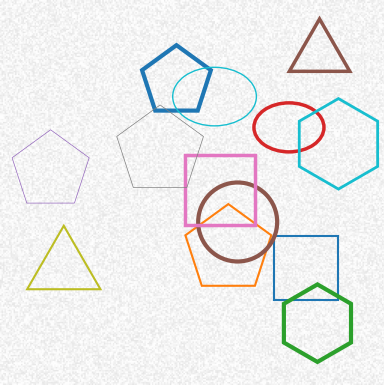[{"shape": "pentagon", "thickness": 3, "radius": 0.47, "center": [0.458, 0.789]}, {"shape": "square", "thickness": 1.5, "radius": 0.42, "center": [0.796, 0.303]}, {"shape": "pentagon", "thickness": 1.5, "radius": 0.59, "center": [0.593, 0.353]}, {"shape": "hexagon", "thickness": 3, "radius": 0.5, "center": [0.825, 0.161]}, {"shape": "oval", "thickness": 2.5, "radius": 0.45, "center": [0.751, 0.669]}, {"shape": "pentagon", "thickness": 0.5, "radius": 0.53, "center": [0.131, 0.558]}, {"shape": "circle", "thickness": 3, "radius": 0.51, "center": [0.617, 0.423]}, {"shape": "triangle", "thickness": 2.5, "radius": 0.45, "center": [0.83, 0.86]}, {"shape": "square", "thickness": 2.5, "radius": 0.45, "center": [0.572, 0.506]}, {"shape": "pentagon", "thickness": 0.5, "radius": 0.59, "center": [0.416, 0.609]}, {"shape": "triangle", "thickness": 1.5, "radius": 0.55, "center": [0.166, 0.304]}, {"shape": "hexagon", "thickness": 2, "radius": 0.59, "center": [0.879, 0.626]}, {"shape": "oval", "thickness": 1, "radius": 0.54, "center": [0.557, 0.749]}]